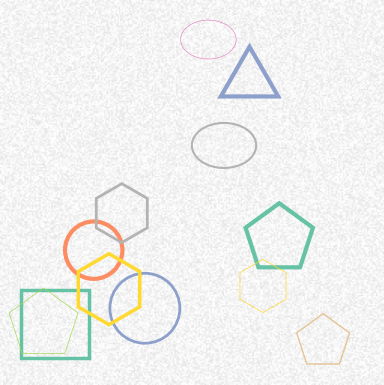[{"shape": "square", "thickness": 2.5, "radius": 0.44, "center": [0.142, 0.158]}, {"shape": "pentagon", "thickness": 3, "radius": 0.46, "center": [0.725, 0.38]}, {"shape": "circle", "thickness": 3, "radius": 0.37, "center": [0.243, 0.35]}, {"shape": "circle", "thickness": 2, "radius": 0.45, "center": [0.376, 0.199]}, {"shape": "triangle", "thickness": 3, "radius": 0.43, "center": [0.648, 0.792]}, {"shape": "oval", "thickness": 0.5, "radius": 0.36, "center": [0.541, 0.897]}, {"shape": "pentagon", "thickness": 0.5, "radius": 0.47, "center": [0.113, 0.158]}, {"shape": "hexagon", "thickness": 0.5, "radius": 0.35, "center": [0.683, 0.257]}, {"shape": "hexagon", "thickness": 2.5, "radius": 0.46, "center": [0.283, 0.249]}, {"shape": "pentagon", "thickness": 1, "radius": 0.36, "center": [0.839, 0.113]}, {"shape": "hexagon", "thickness": 2, "radius": 0.38, "center": [0.316, 0.446]}, {"shape": "oval", "thickness": 1.5, "radius": 0.42, "center": [0.582, 0.622]}]